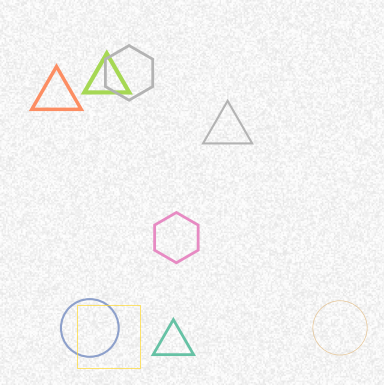[{"shape": "triangle", "thickness": 2, "radius": 0.3, "center": [0.45, 0.109]}, {"shape": "triangle", "thickness": 2.5, "radius": 0.37, "center": [0.147, 0.753]}, {"shape": "circle", "thickness": 1.5, "radius": 0.37, "center": [0.233, 0.148]}, {"shape": "hexagon", "thickness": 2, "radius": 0.33, "center": [0.458, 0.383]}, {"shape": "triangle", "thickness": 3, "radius": 0.34, "center": [0.277, 0.794]}, {"shape": "square", "thickness": 0.5, "radius": 0.41, "center": [0.281, 0.126]}, {"shape": "circle", "thickness": 0.5, "radius": 0.35, "center": [0.883, 0.148]}, {"shape": "hexagon", "thickness": 2, "radius": 0.35, "center": [0.335, 0.811]}, {"shape": "triangle", "thickness": 1.5, "radius": 0.37, "center": [0.591, 0.664]}]